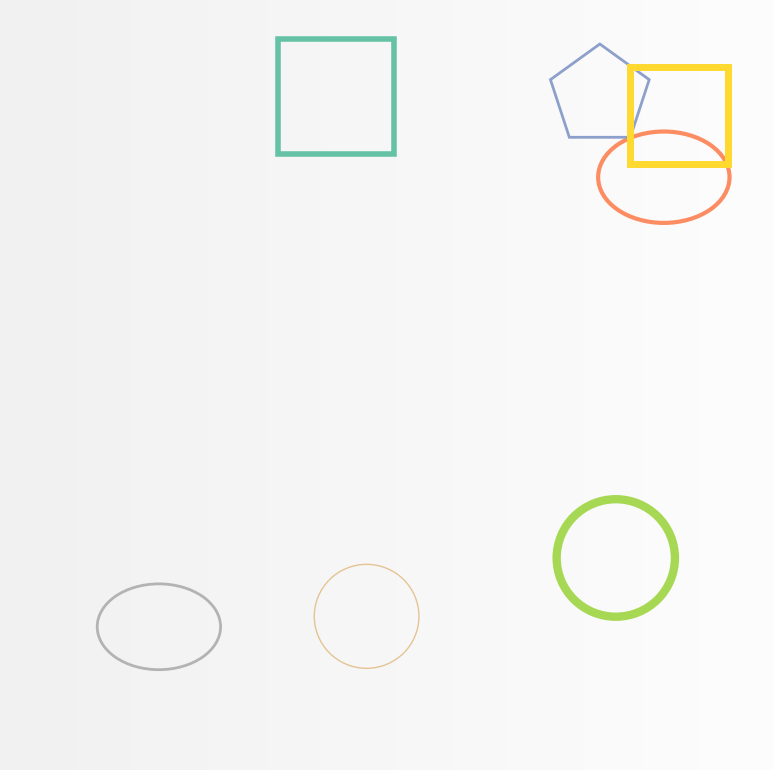[{"shape": "square", "thickness": 2, "radius": 0.37, "center": [0.434, 0.875]}, {"shape": "oval", "thickness": 1.5, "radius": 0.42, "center": [0.857, 0.77]}, {"shape": "pentagon", "thickness": 1, "radius": 0.33, "center": [0.774, 0.876]}, {"shape": "circle", "thickness": 3, "radius": 0.38, "center": [0.795, 0.275]}, {"shape": "square", "thickness": 2.5, "radius": 0.32, "center": [0.877, 0.85]}, {"shape": "circle", "thickness": 0.5, "radius": 0.34, "center": [0.473, 0.2]}, {"shape": "oval", "thickness": 1, "radius": 0.4, "center": [0.205, 0.186]}]